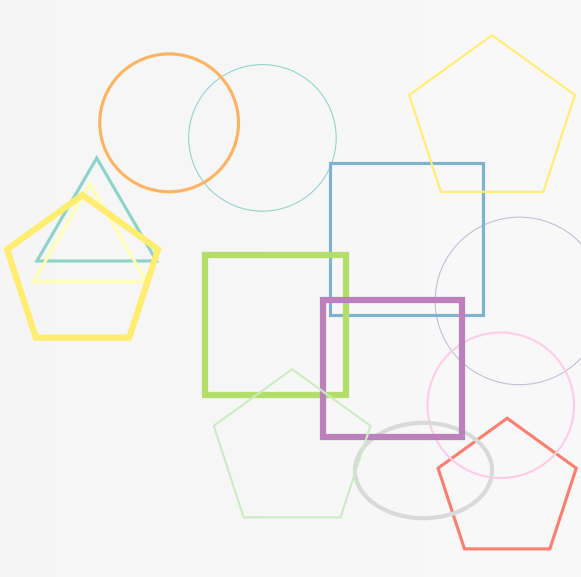[{"shape": "triangle", "thickness": 1.5, "radius": 0.59, "center": [0.166, 0.607]}, {"shape": "circle", "thickness": 0.5, "radius": 0.63, "center": [0.451, 0.76]}, {"shape": "triangle", "thickness": 1.5, "radius": 0.56, "center": [0.155, 0.567]}, {"shape": "circle", "thickness": 0.5, "radius": 0.73, "center": [0.894, 0.478]}, {"shape": "pentagon", "thickness": 1.5, "radius": 0.63, "center": [0.873, 0.15]}, {"shape": "square", "thickness": 1.5, "radius": 0.66, "center": [0.699, 0.586]}, {"shape": "circle", "thickness": 1.5, "radius": 0.6, "center": [0.291, 0.786]}, {"shape": "square", "thickness": 3, "radius": 0.6, "center": [0.474, 0.437]}, {"shape": "circle", "thickness": 1, "radius": 0.63, "center": [0.861, 0.297]}, {"shape": "oval", "thickness": 2, "radius": 0.59, "center": [0.729, 0.184]}, {"shape": "square", "thickness": 3, "radius": 0.6, "center": [0.675, 0.361]}, {"shape": "pentagon", "thickness": 1, "radius": 0.71, "center": [0.503, 0.218]}, {"shape": "pentagon", "thickness": 3, "radius": 0.68, "center": [0.142, 0.525]}, {"shape": "pentagon", "thickness": 1, "radius": 0.75, "center": [0.847, 0.788]}]